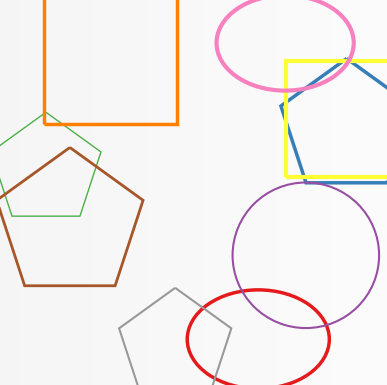[{"shape": "oval", "thickness": 2.5, "radius": 0.92, "center": [0.667, 0.119]}, {"shape": "pentagon", "thickness": 2.5, "radius": 0.89, "center": [0.895, 0.67]}, {"shape": "pentagon", "thickness": 1, "radius": 0.75, "center": [0.119, 0.559]}, {"shape": "circle", "thickness": 1.5, "radius": 0.95, "center": [0.789, 0.337]}, {"shape": "square", "thickness": 2.5, "radius": 0.86, "center": [0.285, 0.851]}, {"shape": "square", "thickness": 3, "radius": 0.75, "center": [0.889, 0.691]}, {"shape": "pentagon", "thickness": 2, "radius": 0.99, "center": [0.18, 0.418]}, {"shape": "oval", "thickness": 3, "radius": 0.89, "center": [0.736, 0.889]}, {"shape": "pentagon", "thickness": 1.5, "radius": 0.76, "center": [0.452, 0.1]}]